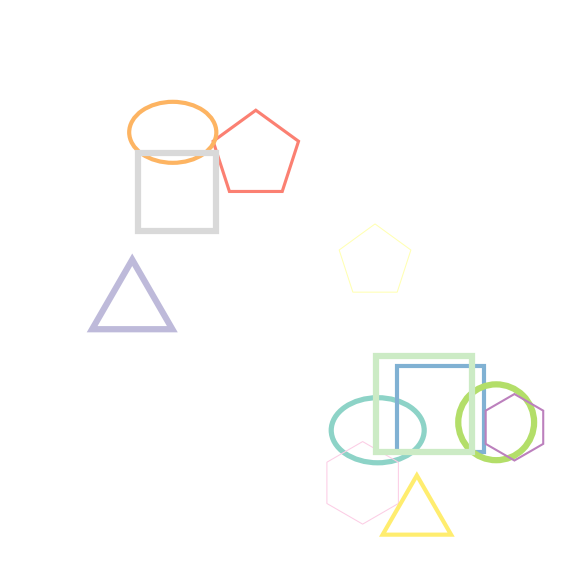[{"shape": "oval", "thickness": 2.5, "radius": 0.4, "center": [0.654, 0.254]}, {"shape": "pentagon", "thickness": 0.5, "radius": 0.33, "center": [0.649, 0.546]}, {"shape": "triangle", "thickness": 3, "radius": 0.4, "center": [0.229, 0.469]}, {"shape": "pentagon", "thickness": 1.5, "radius": 0.39, "center": [0.443, 0.73]}, {"shape": "square", "thickness": 2, "radius": 0.37, "center": [0.763, 0.291]}, {"shape": "oval", "thickness": 2, "radius": 0.38, "center": [0.299, 0.77]}, {"shape": "circle", "thickness": 3, "radius": 0.33, "center": [0.859, 0.268]}, {"shape": "hexagon", "thickness": 0.5, "radius": 0.36, "center": [0.628, 0.163]}, {"shape": "square", "thickness": 3, "radius": 0.34, "center": [0.306, 0.667]}, {"shape": "hexagon", "thickness": 1, "radius": 0.29, "center": [0.891, 0.259]}, {"shape": "square", "thickness": 3, "radius": 0.42, "center": [0.734, 0.299]}, {"shape": "triangle", "thickness": 2, "radius": 0.34, "center": [0.722, 0.108]}]